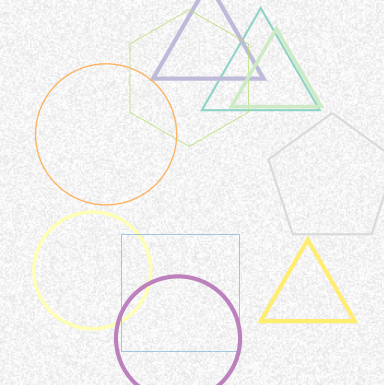[{"shape": "triangle", "thickness": 1.5, "radius": 0.88, "center": [0.677, 0.802]}, {"shape": "circle", "thickness": 2.5, "radius": 0.76, "center": [0.24, 0.298]}, {"shape": "triangle", "thickness": 3, "radius": 0.83, "center": [0.541, 0.879]}, {"shape": "square", "thickness": 0.5, "radius": 0.76, "center": [0.468, 0.24]}, {"shape": "circle", "thickness": 1, "radius": 0.92, "center": [0.276, 0.651]}, {"shape": "hexagon", "thickness": 0.5, "radius": 0.89, "center": [0.491, 0.797]}, {"shape": "pentagon", "thickness": 1.5, "radius": 0.87, "center": [0.863, 0.532]}, {"shape": "circle", "thickness": 3, "radius": 0.81, "center": [0.462, 0.121]}, {"shape": "triangle", "thickness": 2.5, "radius": 0.68, "center": [0.718, 0.791]}, {"shape": "triangle", "thickness": 3, "radius": 0.71, "center": [0.799, 0.236]}]